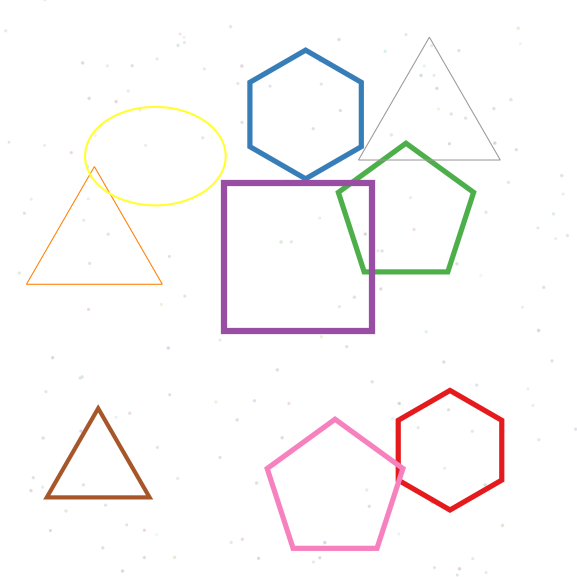[{"shape": "hexagon", "thickness": 2.5, "radius": 0.52, "center": [0.779, 0.22]}, {"shape": "hexagon", "thickness": 2.5, "radius": 0.56, "center": [0.529, 0.801]}, {"shape": "pentagon", "thickness": 2.5, "radius": 0.62, "center": [0.703, 0.628]}, {"shape": "square", "thickness": 3, "radius": 0.64, "center": [0.516, 0.554]}, {"shape": "triangle", "thickness": 0.5, "radius": 0.68, "center": [0.163, 0.575]}, {"shape": "oval", "thickness": 1, "radius": 0.61, "center": [0.269, 0.729]}, {"shape": "triangle", "thickness": 2, "radius": 0.51, "center": [0.17, 0.189]}, {"shape": "pentagon", "thickness": 2.5, "radius": 0.62, "center": [0.58, 0.15]}, {"shape": "triangle", "thickness": 0.5, "radius": 0.71, "center": [0.744, 0.793]}]